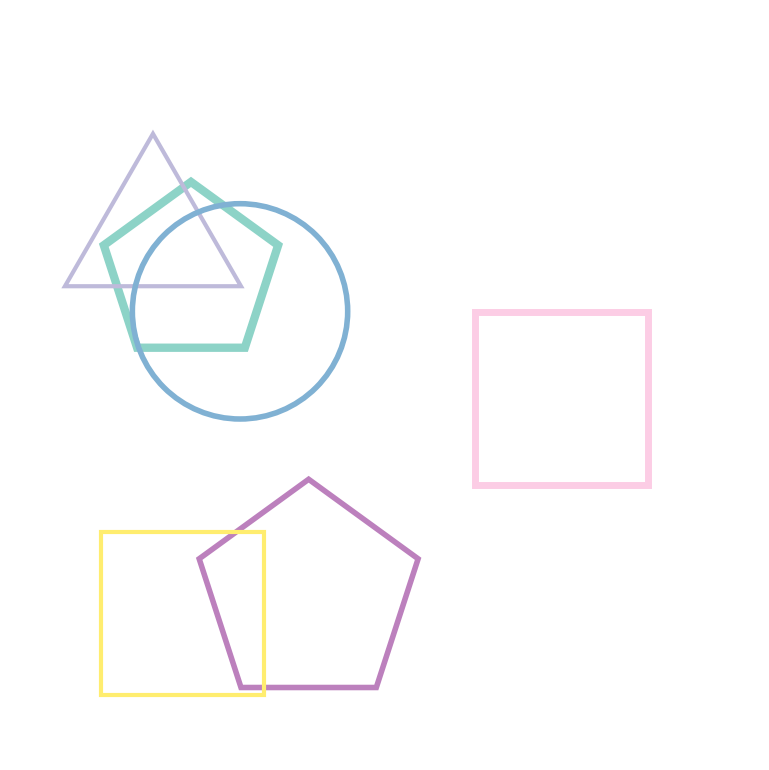[{"shape": "pentagon", "thickness": 3, "radius": 0.6, "center": [0.248, 0.645]}, {"shape": "triangle", "thickness": 1.5, "radius": 0.66, "center": [0.199, 0.694]}, {"shape": "circle", "thickness": 2, "radius": 0.7, "center": [0.312, 0.596]}, {"shape": "square", "thickness": 2.5, "radius": 0.56, "center": [0.729, 0.483]}, {"shape": "pentagon", "thickness": 2, "radius": 0.75, "center": [0.401, 0.228]}, {"shape": "square", "thickness": 1.5, "radius": 0.53, "center": [0.237, 0.203]}]